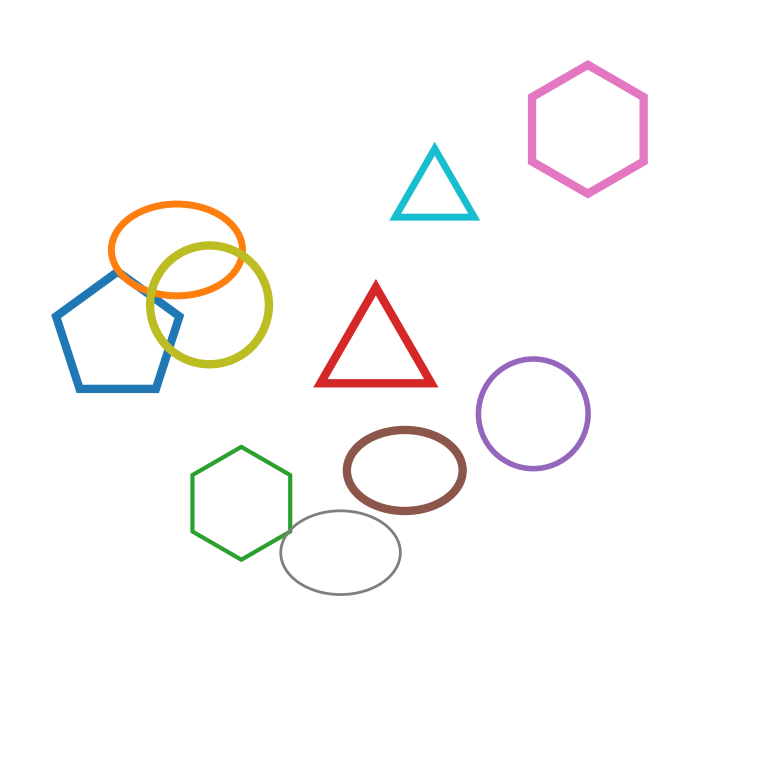[{"shape": "pentagon", "thickness": 3, "radius": 0.42, "center": [0.153, 0.563]}, {"shape": "oval", "thickness": 2.5, "radius": 0.43, "center": [0.23, 0.675]}, {"shape": "hexagon", "thickness": 1.5, "radius": 0.37, "center": [0.313, 0.346]}, {"shape": "triangle", "thickness": 3, "radius": 0.42, "center": [0.488, 0.544]}, {"shape": "circle", "thickness": 2, "radius": 0.36, "center": [0.693, 0.463]}, {"shape": "oval", "thickness": 3, "radius": 0.38, "center": [0.526, 0.389]}, {"shape": "hexagon", "thickness": 3, "radius": 0.42, "center": [0.763, 0.832]}, {"shape": "oval", "thickness": 1, "radius": 0.39, "center": [0.442, 0.282]}, {"shape": "circle", "thickness": 3, "radius": 0.39, "center": [0.272, 0.604]}, {"shape": "triangle", "thickness": 2.5, "radius": 0.3, "center": [0.565, 0.748]}]